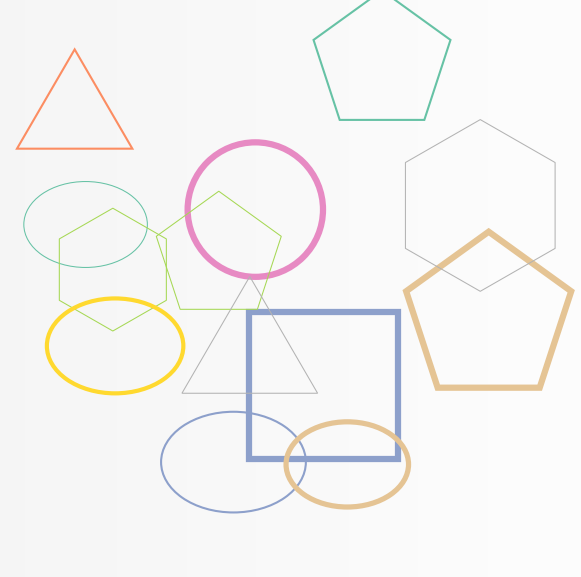[{"shape": "oval", "thickness": 0.5, "radius": 0.53, "center": [0.147, 0.61]}, {"shape": "pentagon", "thickness": 1, "radius": 0.62, "center": [0.657, 0.892]}, {"shape": "triangle", "thickness": 1, "radius": 0.57, "center": [0.128, 0.799]}, {"shape": "square", "thickness": 3, "radius": 0.64, "center": [0.556, 0.332]}, {"shape": "oval", "thickness": 1, "radius": 0.62, "center": [0.402, 0.199]}, {"shape": "circle", "thickness": 3, "radius": 0.58, "center": [0.439, 0.636]}, {"shape": "pentagon", "thickness": 0.5, "radius": 0.57, "center": [0.376, 0.555]}, {"shape": "hexagon", "thickness": 0.5, "radius": 0.53, "center": [0.194, 0.532]}, {"shape": "oval", "thickness": 2, "radius": 0.59, "center": [0.198, 0.4]}, {"shape": "pentagon", "thickness": 3, "radius": 0.75, "center": [0.841, 0.449]}, {"shape": "oval", "thickness": 2.5, "radius": 0.53, "center": [0.597, 0.195]}, {"shape": "triangle", "thickness": 0.5, "radius": 0.67, "center": [0.43, 0.386]}, {"shape": "hexagon", "thickness": 0.5, "radius": 0.74, "center": [0.826, 0.643]}]